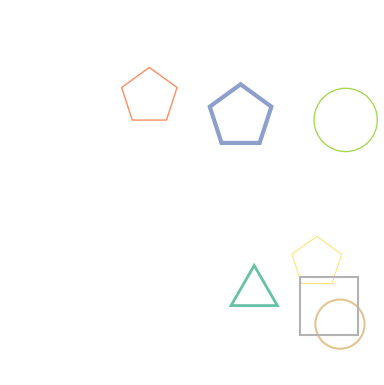[{"shape": "triangle", "thickness": 2, "radius": 0.35, "center": [0.66, 0.241]}, {"shape": "pentagon", "thickness": 1, "radius": 0.38, "center": [0.388, 0.749]}, {"shape": "pentagon", "thickness": 3, "radius": 0.42, "center": [0.625, 0.697]}, {"shape": "circle", "thickness": 1, "radius": 0.41, "center": [0.898, 0.688]}, {"shape": "pentagon", "thickness": 0.5, "radius": 0.34, "center": [0.823, 0.319]}, {"shape": "circle", "thickness": 1.5, "radius": 0.32, "center": [0.883, 0.158]}, {"shape": "square", "thickness": 1.5, "radius": 0.38, "center": [0.855, 0.205]}]